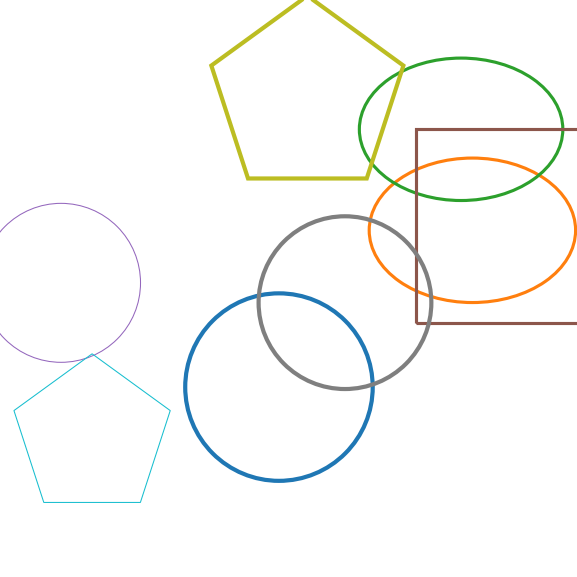[{"shape": "circle", "thickness": 2, "radius": 0.81, "center": [0.483, 0.329]}, {"shape": "oval", "thickness": 1.5, "radius": 0.89, "center": [0.818, 0.6]}, {"shape": "oval", "thickness": 1.5, "radius": 0.88, "center": [0.798, 0.775]}, {"shape": "circle", "thickness": 0.5, "radius": 0.69, "center": [0.106, 0.509]}, {"shape": "square", "thickness": 1.5, "radius": 0.84, "center": [0.889, 0.608]}, {"shape": "circle", "thickness": 2, "radius": 0.75, "center": [0.597, 0.475]}, {"shape": "pentagon", "thickness": 2, "radius": 0.87, "center": [0.532, 0.832]}, {"shape": "pentagon", "thickness": 0.5, "radius": 0.71, "center": [0.159, 0.244]}]